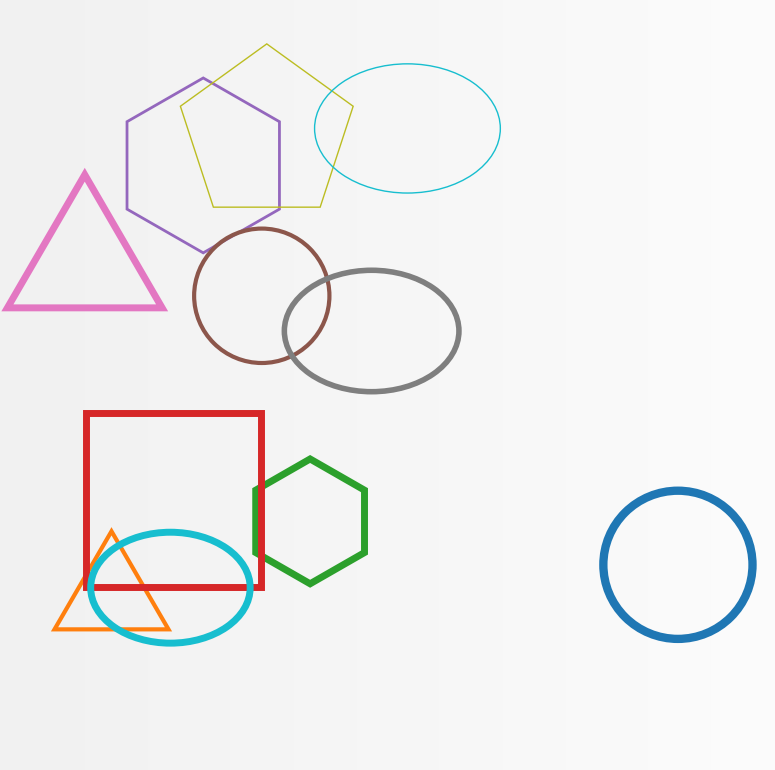[{"shape": "circle", "thickness": 3, "radius": 0.48, "center": [0.875, 0.266]}, {"shape": "triangle", "thickness": 1.5, "radius": 0.42, "center": [0.144, 0.225]}, {"shape": "hexagon", "thickness": 2.5, "radius": 0.41, "center": [0.4, 0.323]}, {"shape": "square", "thickness": 2.5, "radius": 0.56, "center": [0.224, 0.35]}, {"shape": "hexagon", "thickness": 1, "radius": 0.57, "center": [0.262, 0.785]}, {"shape": "circle", "thickness": 1.5, "radius": 0.44, "center": [0.338, 0.616]}, {"shape": "triangle", "thickness": 2.5, "radius": 0.58, "center": [0.109, 0.658]}, {"shape": "oval", "thickness": 2, "radius": 0.56, "center": [0.48, 0.57]}, {"shape": "pentagon", "thickness": 0.5, "radius": 0.59, "center": [0.344, 0.826]}, {"shape": "oval", "thickness": 0.5, "radius": 0.6, "center": [0.526, 0.833]}, {"shape": "oval", "thickness": 2.5, "radius": 0.51, "center": [0.22, 0.237]}]